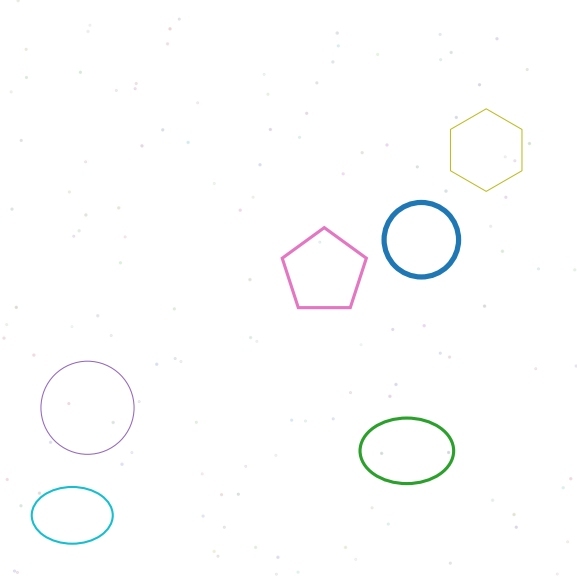[{"shape": "circle", "thickness": 2.5, "radius": 0.32, "center": [0.73, 0.584]}, {"shape": "oval", "thickness": 1.5, "radius": 0.41, "center": [0.704, 0.218]}, {"shape": "circle", "thickness": 0.5, "radius": 0.4, "center": [0.152, 0.293]}, {"shape": "pentagon", "thickness": 1.5, "radius": 0.38, "center": [0.562, 0.528]}, {"shape": "hexagon", "thickness": 0.5, "radius": 0.36, "center": [0.842, 0.739]}, {"shape": "oval", "thickness": 1, "radius": 0.35, "center": [0.125, 0.107]}]